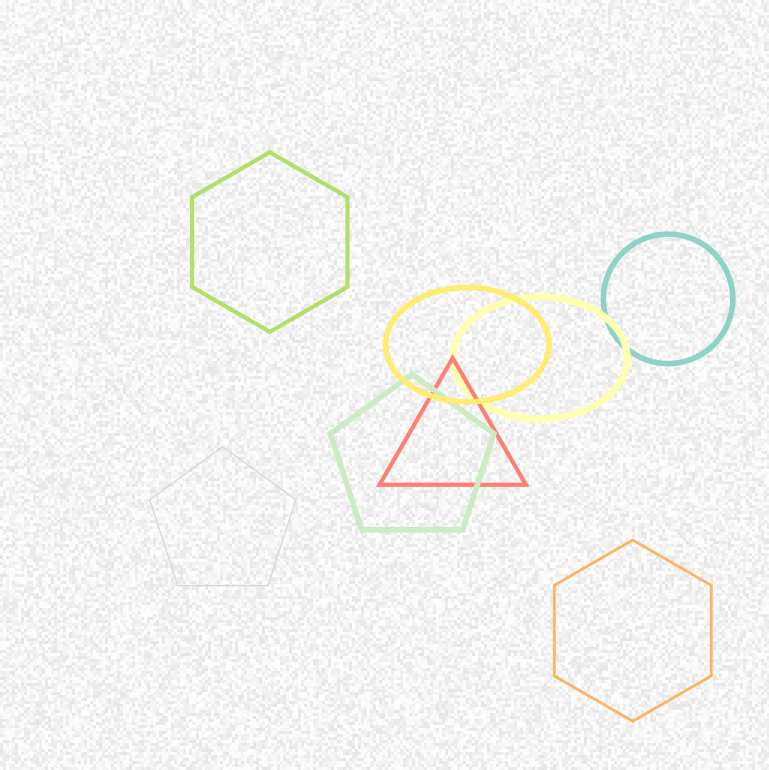[{"shape": "circle", "thickness": 2, "radius": 0.42, "center": [0.868, 0.612]}, {"shape": "oval", "thickness": 2.5, "radius": 0.57, "center": [0.701, 0.535]}, {"shape": "triangle", "thickness": 1.5, "radius": 0.55, "center": [0.588, 0.425]}, {"shape": "hexagon", "thickness": 1, "radius": 0.59, "center": [0.822, 0.181]}, {"shape": "hexagon", "thickness": 1.5, "radius": 0.58, "center": [0.35, 0.686]}, {"shape": "pentagon", "thickness": 0.5, "radius": 0.5, "center": [0.289, 0.32]}, {"shape": "pentagon", "thickness": 2, "radius": 0.56, "center": [0.535, 0.402]}, {"shape": "oval", "thickness": 2, "radius": 0.53, "center": [0.607, 0.552]}]